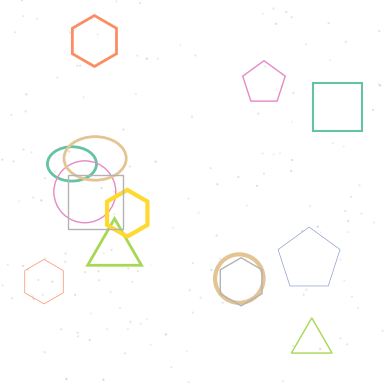[{"shape": "square", "thickness": 1.5, "radius": 0.31, "center": [0.876, 0.722]}, {"shape": "oval", "thickness": 2, "radius": 0.32, "center": [0.187, 0.574]}, {"shape": "hexagon", "thickness": 0.5, "radius": 0.29, "center": [0.114, 0.268]}, {"shape": "hexagon", "thickness": 2, "radius": 0.33, "center": [0.245, 0.893]}, {"shape": "pentagon", "thickness": 0.5, "radius": 0.42, "center": [0.803, 0.326]}, {"shape": "pentagon", "thickness": 1, "radius": 0.29, "center": [0.686, 0.784]}, {"shape": "circle", "thickness": 1, "radius": 0.4, "center": [0.22, 0.502]}, {"shape": "triangle", "thickness": 1, "radius": 0.3, "center": [0.81, 0.113]}, {"shape": "triangle", "thickness": 2, "radius": 0.4, "center": [0.298, 0.351]}, {"shape": "hexagon", "thickness": 3, "radius": 0.3, "center": [0.33, 0.446]}, {"shape": "oval", "thickness": 2, "radius": 0.4, "center": [0.247, 0.589]}, {"shape": "circle", "thickness": 3, "radius": 0.31, "center": [0.622, 0.276]}, {"shape": "hexagon", "thickness": 1, "radius": 0.31, "center": [0.626, 0.268]}, {"shape": "square", "thickness": 1, "radius": 0.35, "center": [0.248, 0.475]}]